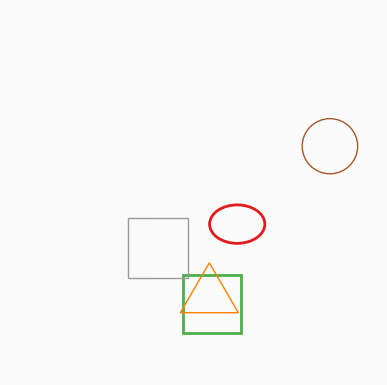[{"shape": "oval", "thickness": 2, "radius": 0.36, "center": [0.612, 0.418]}, {"shape": "square", "thickness": 2, "radius": 0.38, "center": [0.547, 0.209]}, {"shape": "triangle", "thickness": 1, "radius": 0.43, "center": [0.54, 0.231]}, {"shape": "circle", "thickness": 1, "radius": 0.36, "center": [0.851, 0.62]}, {"shape": "square", "thickness": 1, "radius": 0.39, "center": [0.409, 0.356]}]